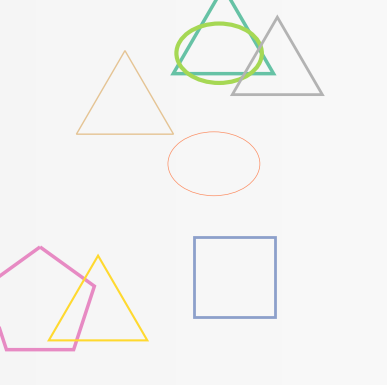[{"shape": "triangle", "thickness": 2.5, "radius": 0.75, "center": [0.576, 0.883]}, {"shape": "oval", "thickness": 0.5, "radius": 0.59, "center": [0.552, 0.575]}, {"shape": "square", "thickness": 2, "radius": 0.52, "center": [0.606, 0.281]}, {"shape": "pentagon", "thickness": 2.5, "radius": 0.74, "center": [0.103, 0.211]}, {"shape": "oval", "thickness": 3, "radius": 0.55, "center": [0.566, 0.862]}, {"shape": "triangle", "thickness": 1.5, "radius": 0.73, "center": [0.253, 0.189]}, {"shape": "triangle", "thickness": 1, "radius": 0.72, "center": [0.322, 0.724]}, {"shape": "triangle", "thickness": 2, "radius": 0.67, "center": [0.716, 0.821]}]